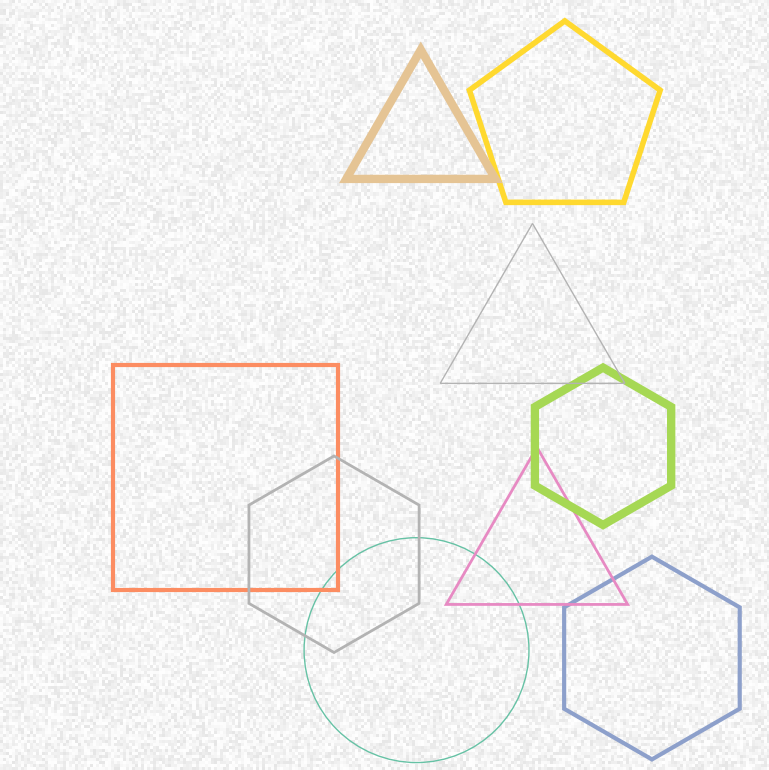[{"shape": "circle", "thickness": 0.5, "radius": 0.73, "center": [0.541, 0.156]}, {"shape": "square", "thickness": 1.5, "radius": 0.73, "center": [0.292, 0.38]}, {"shape": "hexagon", "thickness": 1.5, "radius": 0.66, "center": [0.847, 0.145]}, {"shape": "triangle", "thickness": 1, "radius": 0.68, "center": [0.697, 0.283]}, {"shape": "hexagon", "thickness": 3, "radius": 0.51, "center": [0.783, 0.42]}, {"shape": "pentagon", "thickness": 2, "radius": 0.65, "center": [0.734, 0.843]}, {"shape": "triangle", "thickness": 3, "radius": 0.56, "center": [0.547, 0.824]}, {"shape": "hexagon", "thickness": 1, "radius": 0.64, "center": [0.434, 0.28]}, {"shape": "triangle", "thickness": 0.5, "radius": 0.69, "center": [0.692, 0.571]}]